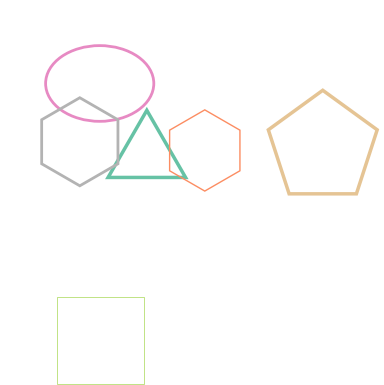[{"shape": "triangle", "thickness": 2.5, "radius": 0.58, "center": [0.381, 0.597]}, {"shape": "hexagon", "thickness": 1, "radius": 0.53, "center": [0.532, 0.609]}, {"shape": "oval", "thickness": 2, "radius": 0.7, "center": [0.259, 0.783]}, {"shape": "square", "thickness": 0.5, "radius": 0.56, "center": [0.26, 0.115]}, {"shape": "pentagon", "thickness": 2.5, "radius": 0.74, "center": [0.838, 0.617]}, {"shape": "hexagon", "thickness": 2, "radius": 0.57, "center": [0.207, 0.632]}]